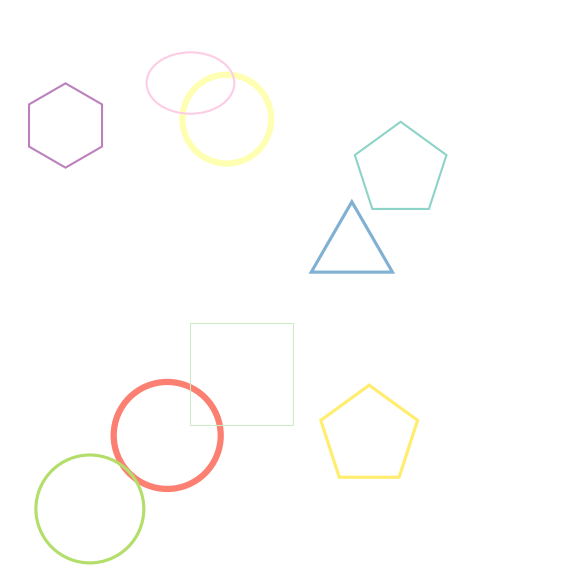[{"shape": "pentagon", "thickness": 1, "radius": 0.42, "center": [0.694, 0.705]}, {"shape": "circle", "thickness": 3, "radius": 0.38, "center": [0.393, 0.793]}, {"shape": "circle", "thickness": 3, "radius": 0.46, "center": [0.29, 0.245]}, {"shape": "triangle", "thickness": 1.5, "radius": 0.41, "center": [0.609, 0.568]}, {"shape": "circle", "thickness": 1.5, "radius": 0.47, "center": [0.156, 0.118]}, {"shape": "oval", "thickness": 1, "radius": 0.38, "center": [0.33, 0.855]}, {"shape": "hexagon", "thickness": 1, "radius": 0.37, "center": [0.113, 0.782]}, {"shape": "square", "thickness": 0.5, "radius": 0.44, "center": [0.418, 0.351]}, {"shape": "pentagon", "thickness": 1.5, "radius": 0.44, "center": [0.639, 0.244]}]